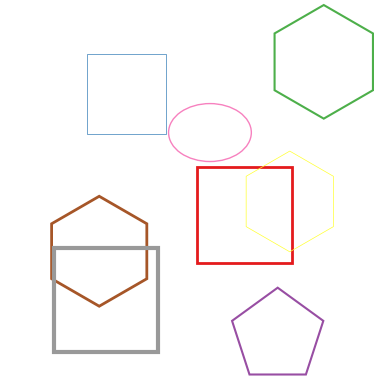[{"shape": "square", "thickness": 2, "radius": 0.62, "center": [0.635, 0.442]}, {"shape": "square", "thickness": 0.5, "radius": 0.52, "center": [0.329, 0.756]}, {"shape": "hexagon", "thickness": 1.5, "radius": 0.74, "center": [0.841, 0.839]}, {"shape": "pentagon", "thickness": 1.5, "radius": 0.62, "center": [0.721, 0.128]}, {"shape": "hexagon", "thickness": 0.5, "radius": 0.65, "center": [0.753, 0.477]}, {"shape": "hexagon", "thickness": 2, "radius": 0.71, "center": [0.258, 0.347]}, {"shape": "oval", "thickness": 1, "radius": 0.54, "center": [0.545, 0.656]}, {"shape": "square", "thickness": 3, "radius": 0.67, "center": [0.275, 0.221]}]